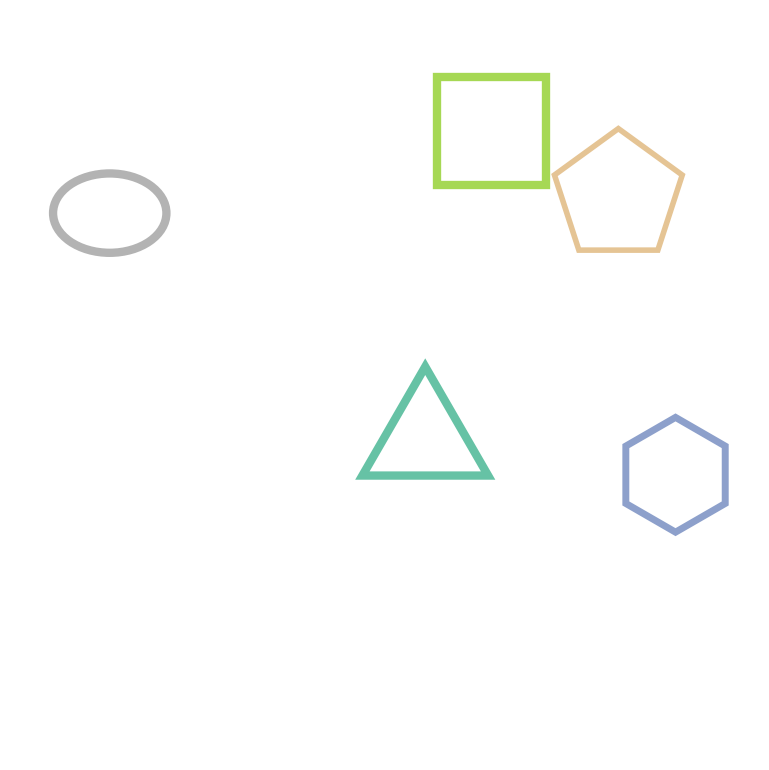[{"shape": "triangle", "thickness": 3, "radius": 0.47, "center": [0.552, 0.43]}, {"shape": "hexagon", "thickness": 2.5, "radius": 0.37, "center": [0.877, 0.383]}, {"shape": "square", "thickness": 3, "radius": 0.35, "center": [0.638, 0.83]}, {"shape": "pentagon", "thickness": 2, "radius": 0.44, "center": [0.803, 0.746]}, {"shape": "oval", "thickness": 3, "radius": 0.37, "center": [0.143, 0.723]}]